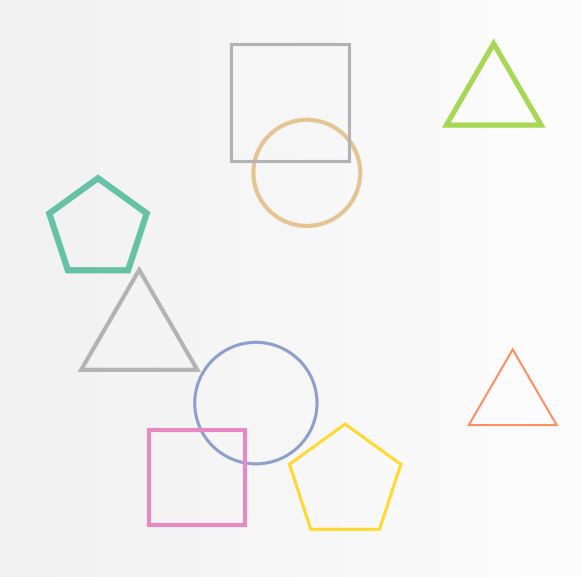[{"shape": "pentagon", "thickness": 3, "radius": 0.44, "center": [0.169, 0.602]}, {"shape": "triangle", "thickness": 1, "radius": 0.44, "center": [0.882, 0.307]}, {"shape": "circle", "thickness": 1.5, "radius": 0.53, "center": [0.44, 0.301]}, {"shape": "square", "thickness": 2, "radius": 0.41, "center": [0.339, 0.172]}, {"shape": "triangle", "thickness": 2.5, "radius": 0.47, "center": [0.849, 0.83]}, {"shape": "pentagon", "thickness": 1.5, "radius": 0.5, "center": [0.594, 0.164]}, {"shape": "circle", "thickness": 2, "radius": 0.46, "center": [0.528, 0.7]}, {"shape": "triangle", "thickness": 2, "radius": 0.58, "center": [0.24, 0.416]}, {"shape": "square", "thickness": 1.5, "radius": 0.51, "center": [0.499, 0.821]}]